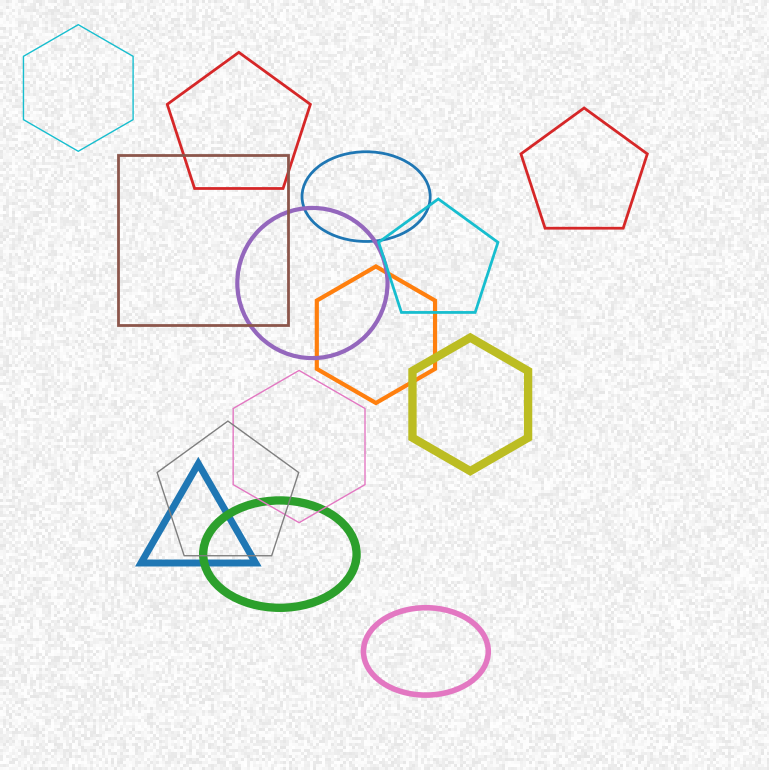[{"shape": "triangle", "thickness": 2.5, "radius": 0.43, "center": [0.258, 0.312]}, {"shape": "oval", "thickness": 1, "radius": 0.42, "center": [0.475, 0.745]}, {"shape": "hexagon", "thickness": 1.5, "radius": 0.44, "center": [0.488, 0.565]}, {"shape": "oval", "thickness": 3, "radius": 0.5, "center": [0.363, 0.28]}, {"shape": "pentagon", "thickness": 1, "radius": 0.49, "center": [0.31, 0.834]}, {"shape": "pentagon", "thickness": 1, "radius": 0.43, "center": [0.759, 0.773]}, {"shape": "circle", "thickness": 1.5, "radius": 0.49, "center": [0.406, 0.632]}, {"shape": "square", "thickness": 1, "radius": 0.55, "center": [0.264, 0.688]}, {"shape": "oval", "thickness": 2, "radius": 0.41, "center": [0.553, 0.154]}, {"shape": "hexagon", "thickness": 0.5, "radius": 0.49, "center": [0.388, 0.42]}, {"shape": "pentagon", "thickness": 0.5, "radius": 0.48, "center": [0.296, 0.356]}, {"shape": "hexagon", "thickness": 3, "radius": 0.43, "center": [0.611, 0.475]}, {"shape": "hexagon", "thickness": 0.5, "radius": 0.41, "center": [0.102, 0.886]}, {"shape": "pentagon", "thickness": 1, "radius": 0.41, "center": [0.569, 0.66]}]